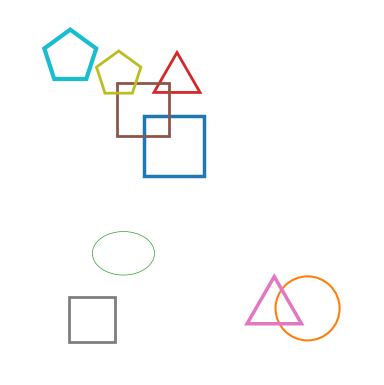[{"shape": "square", "thickness": 2.5, "radius": 0.39, "center": [0.452, 0.621]}, {"shape": "circle", "thickness": 1.5, "radius": 0.42, "center": [0.799, 0.199]}, {"shape": "oval", "thickness": 0.5, "radius": 0.4, "center": [0.321, 0.342]}, {"shape": "triangle", "thickness": 2, "radius": 0.35, "center": [0.46, 0.794]}, {"shape": "square", "thickness": 2, "radius": 0.34, "center": [0.371, 0.715]}, {"shape": "triangle", "thickness": 2.5, "radius": 0.41, "center": [0.712, 0.2]}, {"shape": "square", "thickness": 2, "radius": 0.3, "center": [0.239, 0.17]}, {"shape": "pentagon", "thickness": 2, "radius": 0.3, "center": [0.308, 0.807]}, {"shape": "pentagon", "thickness": 3, "radius": 0.35, "center": [0.182, 0.852]}]